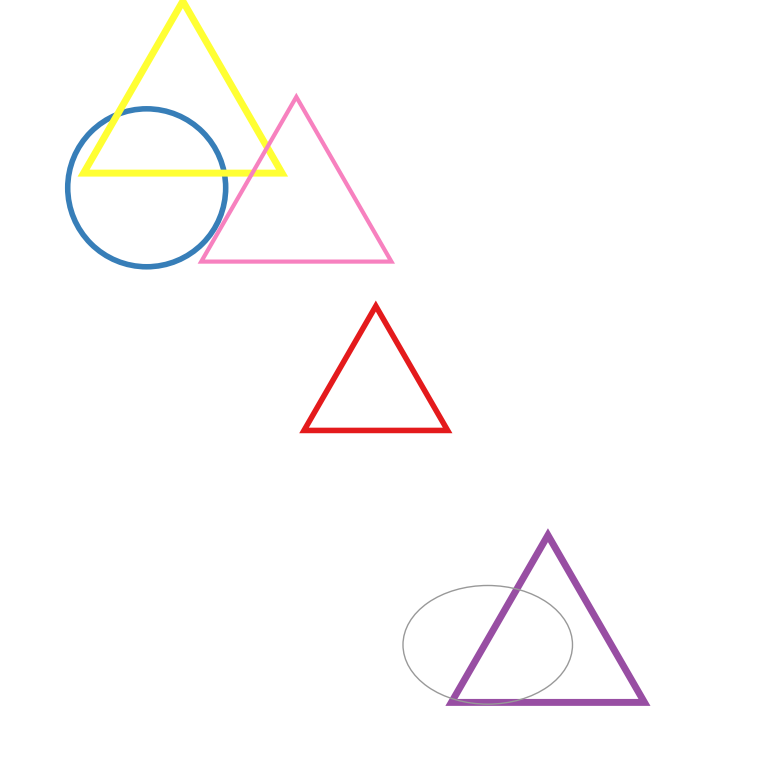[{"shape": "triangle", "thickness": 2, "radius": 0.54, "center": [0.488, 0.495]}, {"shape": "circle", "thickness": 2, "radius": 0.51, "center": [0.191, 0.756]}, {"shape": "triangle", "thickness": 2.5, "radius": 0.72, "center": [0.712, 0.16]}, {"shape": "triangle", "thickness": 2.5, "radius": 0.74, "center": [0.237, 0.85]}, {"shape": "triangle", "thickness": 1.5, "radius": 0.71, "center": [0.385, 0.732]}, {"shape": "oval", "thickness": 0.5, "radius": 0.55, "center": [0.633, 0.163]}]